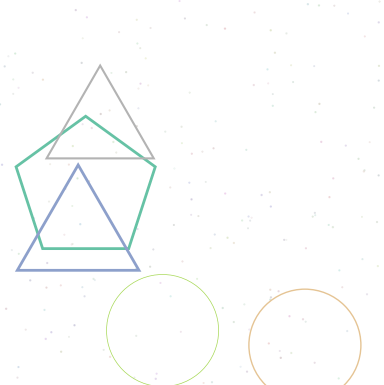[{"shape": "pentagon", "thickness": 2, "radius": 0.95, "center": [0.223, 0.508]}, {"shape": "triangle", "thickness": 2, "radius": 0.91, "center": [0.203, 0.389]}, {"shape": "circle", "thickness": 0.5, "radius": 0.73, "center": [0.422, 0.141]}, {"shape": "circle", "thickness": 1, "radius": 0.73, "center": [0.792, 0.103]}, {"shape": "triangle", "thickness": 1.5, "radius": 0.8, "center": [0.26, 0.669]}]